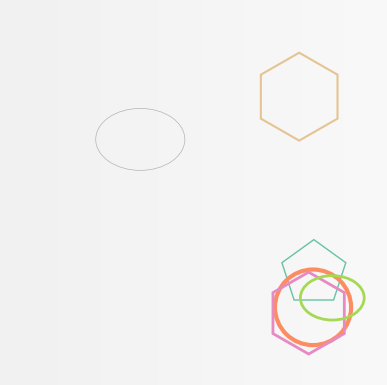[{"shape": "pentagon", "thickness": 1, "radius": 0.43, "center": [0.81, 0.291]}, {"shape": "circle", "thickness": 3, "radius": 0.49, "center": [0.808, 0.202]}, {"shape": "hexagon", "thickness": 2, "radius": 0.53, "center": [0.796, 0.187]}, {"shape": "oval", "thickness": 2, "radius": 0.41, "center": [0.857, 0.226]}, {"shape": "hexagon", "thickness": 1.5, "radius": 0.57, "center": [0.772, 0.749]}, {"shape": "oval", "thickness": 0.5, "radius": 0.57, "center": [0.362, 0.638]}]